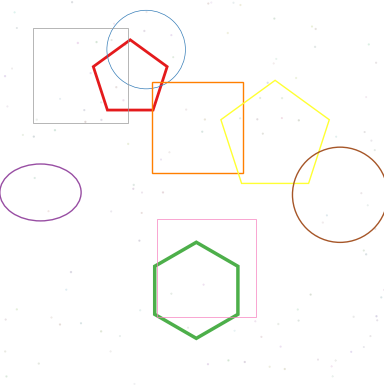[{"shape": "pentagon", "thickness": 2, "radius": 0.5, "center": [0.338, 0.796]}, {"shape": "circle", "thickness": 0.5, "radius": 0.51, "center": [0.38, 0.871]}, {"shape": "hexagon", "thickness": 2.5, "radius": 0.62, "center": [0.51, 0.246]}, {"shape": "oval", "thickness": 1, "radius": 0.53, "center": [0.105, 0.5]}, {"shape": "square", "thickness": 1, "radius": 0.59, "center": [0.513, 0.669]}, {"shape": "pentagon", "thickness": 1, "radius": 0.74, "center": [0.715, 0.643]}, {"shape": "circle", "thickness": 1, "radius": 0.62, "center": [0.883, 0.494]}, {"shape": "square", "thickness": 0.5, "radius": 0.64, "center": [0.535, 0.304]}, {"shape": "square", "thickness": 0.5, "radius": 0.62, "center": [0.208, 0.804]}]